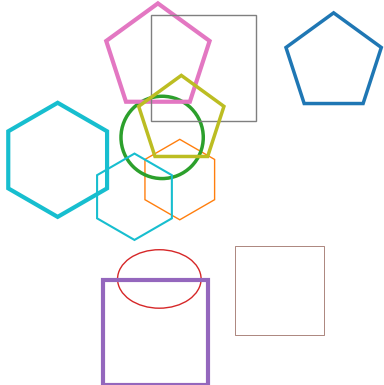[{"shape": "pentagon", "thickness": 2.5, "radius": 0.65, "center": [0.867, 0.836]}, {"shape": "hexagon", "thickness": 1, "radius": 0.52, "center": [0.467, 0.534]}, {"shape": "circle", "thickness": 2.5, "radius": 0.53, "center": [0.421, 0.643]}, {"shape": "oval", "thickness": 1, "radius": 0.54, "center": [0.414, 0.275]}, {"shape": "square", "thickness": 3, "radius": 0.68, "center": [0.405, 0.137]}, {"shape": "square", "thickness": 0.5, "radius": 0.58, "center": [0.727, 0.245]}, {"shape": "pentagon", "thickness": 3, "radius": 0.71, "center": [0.41, 0.85]}, {"shape": "square", "thickness": 1, "radius": 0.69, "center": [0.529, 0.824]}, {"shape": "pentagon", "thickness": 2.5, "radius": 0.58, "center": [0.471, 0.688]}, {"shape": "hexagon", "thickness": 1.5, "radius": 0.56, "center": [0.349, 0.489]}, {"shape": "hexagon", "thickness": 3, "radius": 0.74, "center": [0.15, 0.585]}]